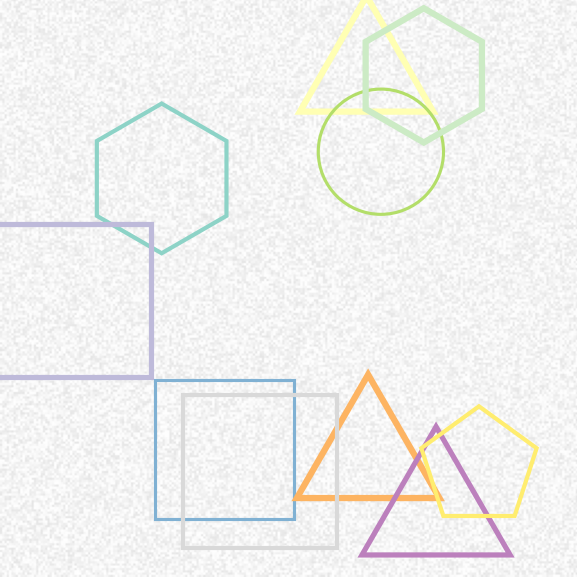[{"shape": "hexagon", "thickness": 2, "radius": 0.65, "center": [0.28, 0.69]}, {"shape": "triangle", "thickness": 3, "radius": 0.67, "center": [0.635, 0.873]}, {"shape": "square", "thickness": 2.5, "radius": 0.66, "center": [0.129, 0.479]}, {"shape": "square", "thickness": 1.5, "radius": 0.6, "center": [0.389, 0.221]}, {"shape": "triangle", "thickness": 3, "radius": 0.71, "center": [0.637, 0.208]}, {"shape": "circle", "thickness": 1.5, "radius": 0.54, "center": [0.66, 0.736]}, {"shape": "square", "thickness": 2, "radius": 0.66, "center": [0.45, 0.182]}, {"shape": "triangle", "thickness": 2.5, "radius": 0.74, "center": [0.755, 0.112]}, {"shape": "hexagon", "thickness": 3, "radius": 0.58, "center": [0.734, 0.869]}, {"shape": "pentagon", "thickness": 2, "radius": 0.52, "center": [0.829, 0.191]}]